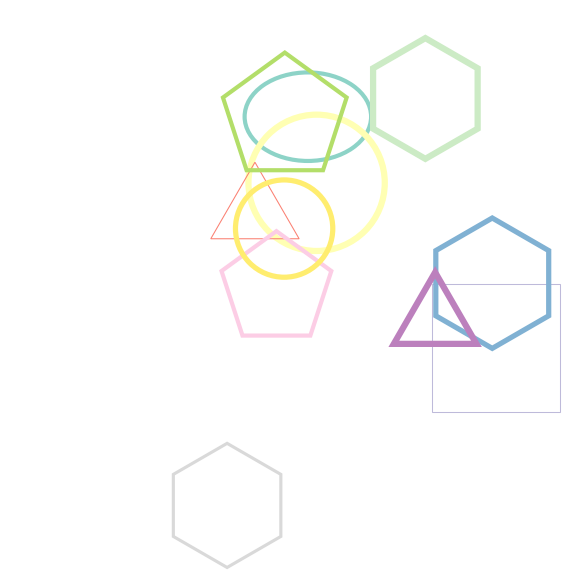[{"shape": "oval", "thickness": 2, "radius": 0.55, "center": [0.533, 0.797]}, {"shape": "circle", "thickness": 3, "radius": 0.59, "center": [0.548, 0.683]}, {"shape": "square", "thickness": 0.5, "radius": 0.55, "center": [0.859, 0.397]}, {"shape": "triangle", "thickness": 0.5, "radius": 0.44, "center": [0.441, 0.63]}, {"shape": "hexagon", "thickness": 2.5, "radius": 0.56, "center": [0.852, 0.509]}, {"shape": "pentagon", "thickness": 2, "radius": 0.56, "center": [0.493, 0.795]}, {"shape": "pentagon", "thickness": 2, "radius": 0.5, "center": [0.479, 0.499]}, {"shape": "hexagon", "thickness": 1.5, "radius": 0.54, "center": [0.393, 0.124]}, {"shape": "triangle", "thickness": 3, "radius": 0.41, "center": [0.754, 0.445]}, {"shape": "hexagon", "thickness": 3, "radius": 0.52, "center": [0.737, 0.829]}, {"shape": "circle", "thickness": 2.5, "radius": 0.42, "center": [0.492, 0.603]}]